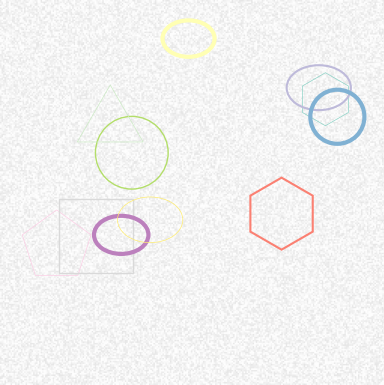[{"shape": "hexagon", "thickness": 0.5, "radius": 0.34, "center": [0.845, 0.742]}, {"shape": "oval", "thickness": 3, "radius": 0.34, "center": [0.49, 0.9]}, {"shape": "oval", "thickness": 1.5, "radius": 0.42, "center": [0.828, 0.772]}, {"shape": "hexagon", "thickness": 1.5, "radius": 0.47, "center": [0.731, 0.445]}, {"shape": "circle", "thickness": 3, "radius": 0.35, "center": [0.876, 0.697]}, {"shape": "circle", "thickness": 1, "radius": 0.47, "center": [0.342, 0.603]}, {"shape": "pentagon", "thickness": 0.5, "radius": 0.47, "center": [0.147, 0.361]}, {"shape": "square", "thickness": 1, "radius": 0.48, "center": [0.249, 0.387]}, {"shape": "oval", "thickness": 3, "radius": 0.35, "center": [0.315, 0.39]}, {"shape": "triangle", "thickness": 0.5, "radius": 0.49, "center": [0.286, 0.681]}, {"shape": "oval", "thickness": 0.5, "radius": 0.42, "center": [0.39, 0.429]}]